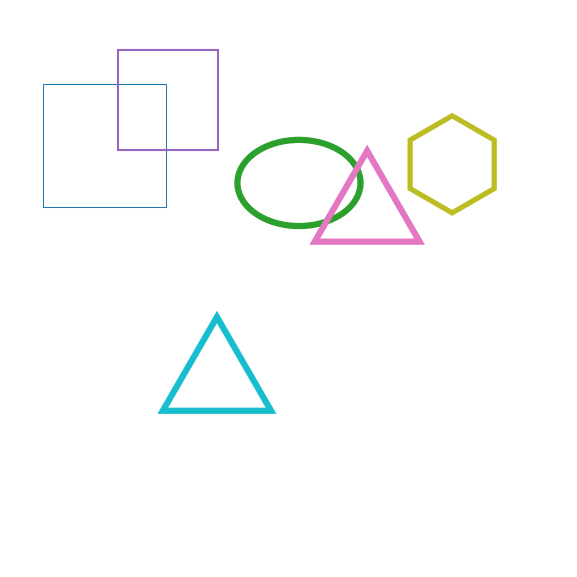[{"shape": "square", "thickness": 0.5, "radius": 0.53, "center": [0.181, 0.747]}, {"shape": "oval", "thickness": 3, "radius": 0.53, "center": [0.518, 0.682]}, {"shape": "square", "thickness": 1, "radius": 0.43, "center": [0.291, 0.827]}, {"shape": "triangle", "thickness": 3, "radius": 0.52, "center": [0.636, 0.633]}, {"shape": "hexagon", "thickness": 2.5, "radius": 0.42, "center": [0.783, 0.715]}, {"shape": "triangle", "thickness": 3, "radius": 0.54, "center": [0.376, 0.342]}]